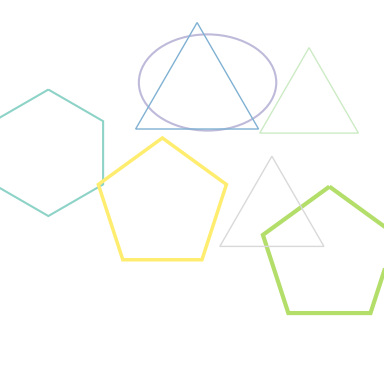[{"shape": "hexagon", "thickness": 1.5, "radius": 0.82, "center": [0.126, 0.603]}, {"shape": "oval", "thickness": 1.5, "radius": 0.89, "center": [0.539, 0.786]}, {"shape": "triangle", "thickness": 1, "radius": 0.92, "center": [0.512, 0.757]}, {"shape": "pentagon", "thickness": 3, "radius": 0.91, "center": [0.856, 0.334]}, {"shape": "triangle", "thickness": 1, "radius": 0.78, "center": [0.706, 0.438]}, {"shape": "triangle", "thickness": 1, "radius": 0.74, "center": [0.803, 0.728]}, {"shape": "pentagon", "thickness": 2.5, "radius": 0.87, "center": [0.422, 0.467]}]